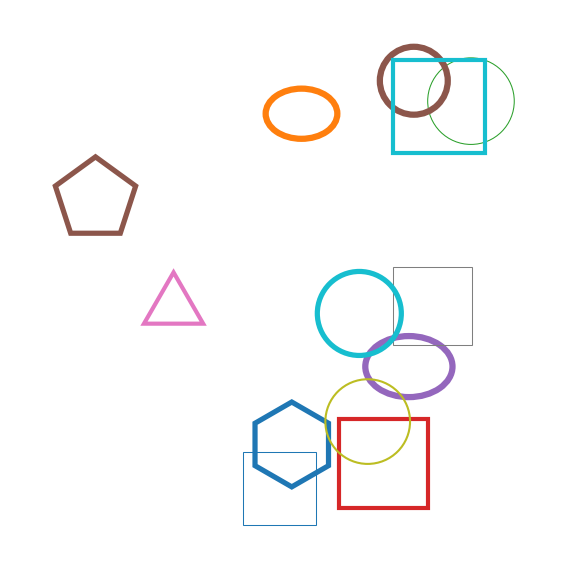[{"shape": "hexagon", "thickness": 2.5, "radius": 0.37, "center": [0.505, 0.23]}, {"shape": "square", "thickness": 0.5, "radius": 0.32, "center": [0.484, 0.153]}, {"shape": "oval", "thickness": 3, "radius": 0.31, "center": [0.522, 0.802]}, {"shape": "circle", "thickness": 0.5, "radius": 0.37, "center": [0.816, 0.824]}, {"shape": "square", "thickness": 2, "radius": 0.39, "center": [0.664, 0.197]}, {"shape": "oval", "thickness": 3, "radius": 0.38, "center": [0.708, 0.364]}, {"shape": "circle", "thickness": 3, "radius": 0.29, "center": [0.717, 0.859]}, {"shape": "pentagon", "thickness": 2.5, "radius": 0.37, "center": [0.165, 0.654]}, {"shape": "triangle", "thickness": 2, "radius": 0.3, "center": [0.301, 0.468]}, {"shape": "square", "thickness": 0.5, "radius": 0.34, "center": [0.749, 0.469]}, {"shape": "circle", "thickness": 1, "radius": 0.37, "center": [0.637, 0.269]}, {"shape": "circle", "thickness": 2.5, "radius": 0.36, "center": [0.622, 0.456]}, {"shape": "square", "thickness": 2, "radius": 0.4, "center": [0.761, 0.814]}]